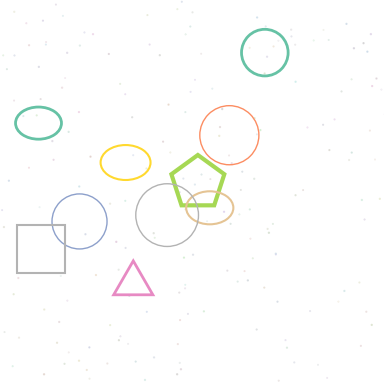[{"shape": "circle", "thickness": 2, "radius": 0.3, "center": [0.688, 0.863]}, {"shape": "oval", "thickness": 2, "radius": 0.3, "center": [0.1, 0.68]}, {"shape": "circle", "thickness": 1, "radius": 0.38, "center": [0.596, 0.649]}, {"shape": "circle", "thickness": 1, "radius": 0.36, "center": [0.207, 0.425]}, {"shape": "triangle", "thickness": 2, "radius": 0.29, "center": [0.346, 0.264]}, {"shape": "pentagon", "thickness": 3, "radius": 0.36, "center": [0.514, 0.525]}, {"shape": "oval", "thickness": 1.5, "radius": 0.32, "center": [0.326, 0.578]}, {"shape": "oval", "thickness": 1.5, "radius": 0.31, "center": [0.545, 0.46]}, {"shape": "square", "thickness": 1.5, "radius": 0.31, "center": [0.106, 0.353]}, {"shape": "circle", "thickness": 1, "radius": 0.41, "center": [0.434, 0.441]}]